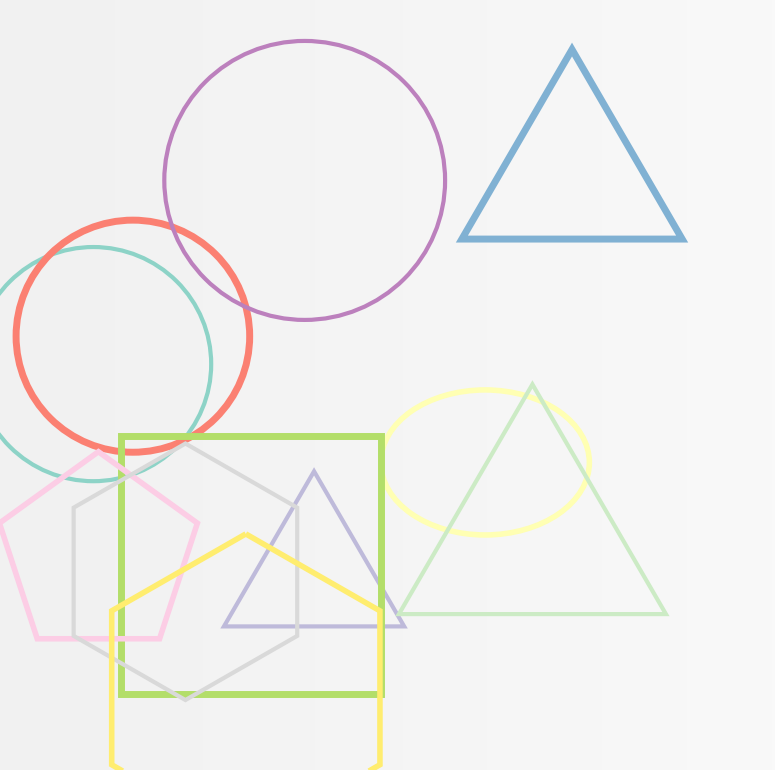[{"shape": "circle", "thickness": 1.5, "radius": 0.76, "center": [0.12, 0.527]}, {"shape": "oval", "thickness": 2, "radius": 0.67, "center": [0.626, 0.399]}, {"shape": "triangle", "thickness": 1.5, "radius": 0.67, "center": [0.405, 0.254]}, {"shape": "circle", "thickness": 2.5, "radius": 0.75, "center": [0.171, 0.563]}, {"shape": "triangle", "thickness": 2.5, "radius": 0.82, "center": [0.738, 0.772]}, {"shape": "square", "thickness": 2.5, "radius": 0.84, "center": [0.324, 0.266]}, {"shape": "pentagon", "thickness": 2, "radius": 0.67, "center": [0.127, 0.279]}, {"shape": "hexagon", "thickness": 1.5, "radius": 0.83, "center": [0.239, 0.257]}, {"shape": "circle", "thickness": 1.5, "radius": 0.91, "center": [0.393, 0.766]}, {"shape": "triangle", "thickness": 1.5, "radius": 0.99, "center": [0.687, 0.302]}, {"shape": "hexagon", "thickness": 2, "radius": 1.0, "center": [0.317, 0.107]}]